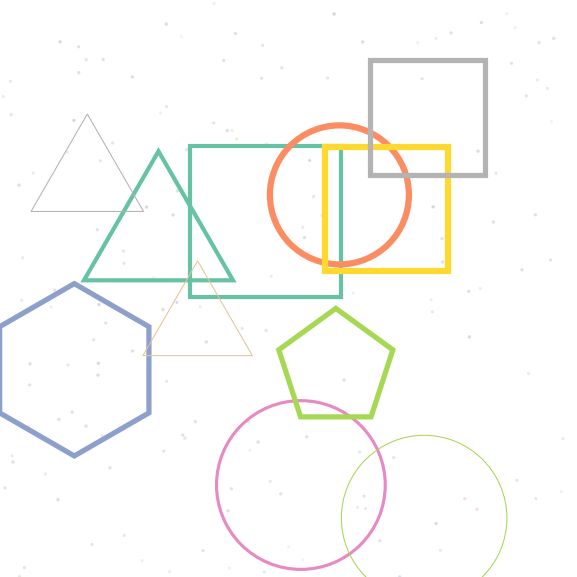[{"shape": "square", "thickness": 2, "radius": 0.66, "center": [0.46, 0.615]}, {"shape": "triangle", "thickness": 2, "radius": 0.74, "center": [0.274, 0.588]}, {"shape": "circle", "thickness": 3, "radius": 0.6, "center": [0.588, 0.662]}, {"shape": "hexagon", "thickness": 2.5, "radius": 0.75, "center": [0.129, 0.359]}, {"shape": "circle", "thickness": 1.5, "radius": 0.73, "center": [0.521, 0.159]}, {"shape": "circle", "thickness": 0.5, "radius": 0.72, "center": [0.734, 0.102]}, {"shape": "pentagon", "thickness": 2.5, "radius": 0.52, "center": [0.581, 0.361]}, {"shape": "square", "thickness": 3, "radius": 0.53, "center": [0.669, 0.637]}, {"shape": "triangle", "thickness": 0.5, "radius": 0.55, "center": [0.342, 0.438]}, {"shape": "square", "thickness": 2.5, "radius": 0.5, "center": [0.74, 0.796]}, {"shape": "triangle", "thickness": 0.5, "radius": 0.56, "center": [0.151, 0.689]}]